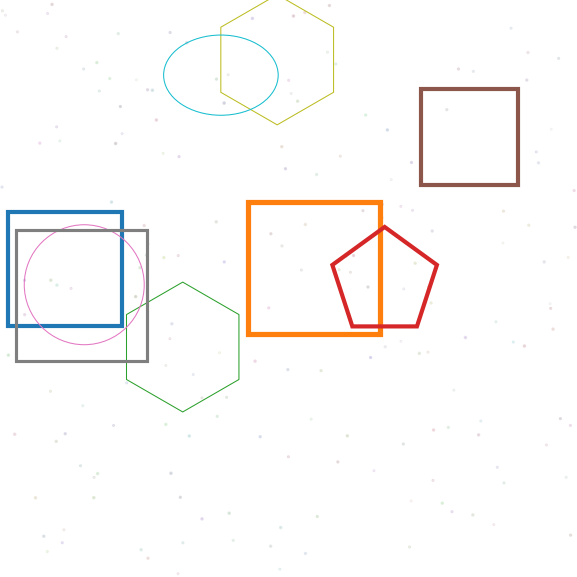[{"shape": "square", "thickness": 2, "radius": 0.49, "center": [0.113, 0.534]}, {"shape": "square", "thickness": 2.5, "radius": 0.57, "center": [0.543, 0.535]}, {"shape": "hexagon", "thickness": 0.5, "radius": 0.56, "center": [0.316, 0.398]}, {"shape": "pentagon", "thickness": 2, "radius": 0.48, "center": [0.666, 0.511]}, {"shape": "square", "thickness": 2, "radius": 0.42, "center": [0.813, 0.762]}, {"shape": "circle", "thickness": 0.5, "radius": 0.52, "center": [0.146, 0.506]}, {"shape": "square", "thickness": 1.5, "radius": 0.57, "center": [0.142, 0.487]}, {"shape": "hexagon", "thickness": 0.5, "radius": 0.56, "center": [0.48, 0.896]}, {"shape": "oval", "thickness": 0.5, "radius": 0.5, "center": [0.383, 0.869]}]